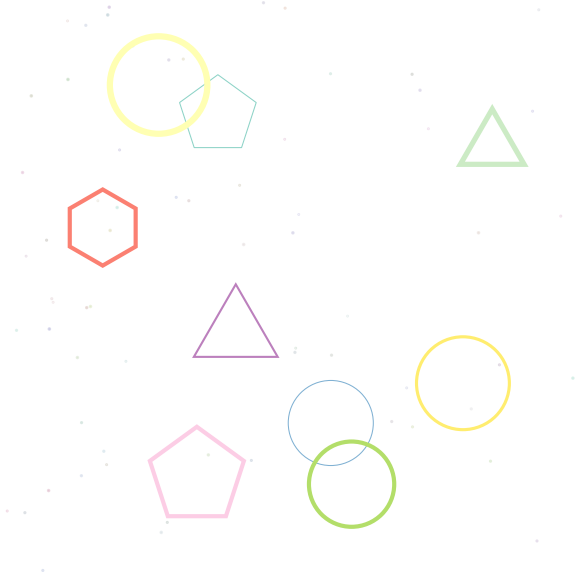[{"shape": "pentagon", "thickness": 0.5, "radius": 0.35, "center": [0.377, 0.8]}, {"shape": "circle", "thickness": 3, "radius": 0.42, "center": [0.275, 0.852]}, {"shape": "hexagon", "thickness": 2, "radius": 0.33, "center": [0.178, 0.605]}, {"shape": "circle", "thickness": 0.5, "radius": 0.37, "center": [0.573, 0.267]}, {"shape": "circle", "thickness": 2, "radius": 0.37, "center": [0.609, 0.161]}, {"shape": "pentagon", "thickness": 2, "radius": 0.43, "center": [0.341, 0.175]}, {"shape": "triangle", "thickness": 1, "radius": 0.42, "center": [0.408, 0.423]}, {"shape": "triangle", "thickness": 2.5, "radius": 0.32, "center": [0.852, 0.746]}, {"shape": "circle", "thickness": 1.5, "radius": 0.4, "center": [0.802, 0.336]}]